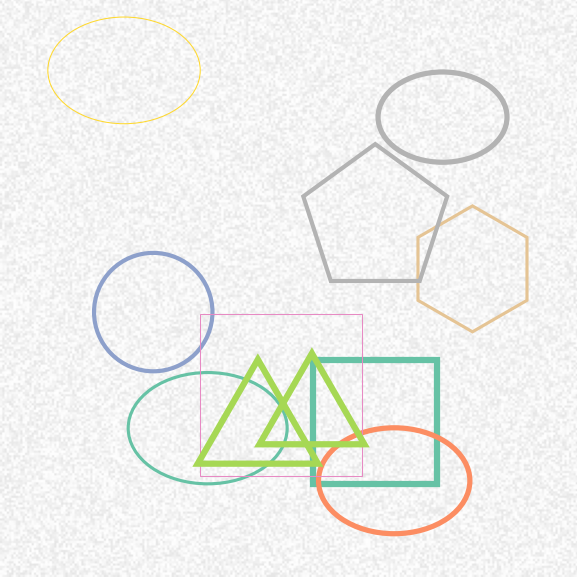[{"shape": "square", "thickness": 3, "radius": 0.54, "center": [0.649, 0.268]}, {"shape": "oval", "thickness": 1.5, "radius": 0.69, "center": [0.36, 0.258]}, {"shape": "oval", "thickness": 2.5, "radius": 0.66, "center": [0.683, 0.167]}, {"shape": "circle", "thickness": 2, "radius": 0.51, "center": [0.265, 0.459]}, {"shape": "square", "thickness": 0.5, "radius": 0.7, "center": [0.486, 0.315]}, {"shape": "triangle", "thickness": 3, "radius": 0.52, "center": [0.54, 0.282]}, {"shape": "triangle", "thickness": 3, "radius": 0.6, "center": [0.447, 0.256]}, {"shape": "oval", "thickness": 0.5, "radius": 0.66, "center": [0.215, 0.877]}, {"shape": "hexagon", "thickness": 1.5, "radius": 0.54, "center": [0.818, 0.534]}, {"shape": "oval", "thickness": 2.5, "radius": 0.56, "center": [0.766, 0.796]}, {"shape": "pentagon", "thickness": 2, "radius": 0.65, "center": [0.65, 0.619]}]